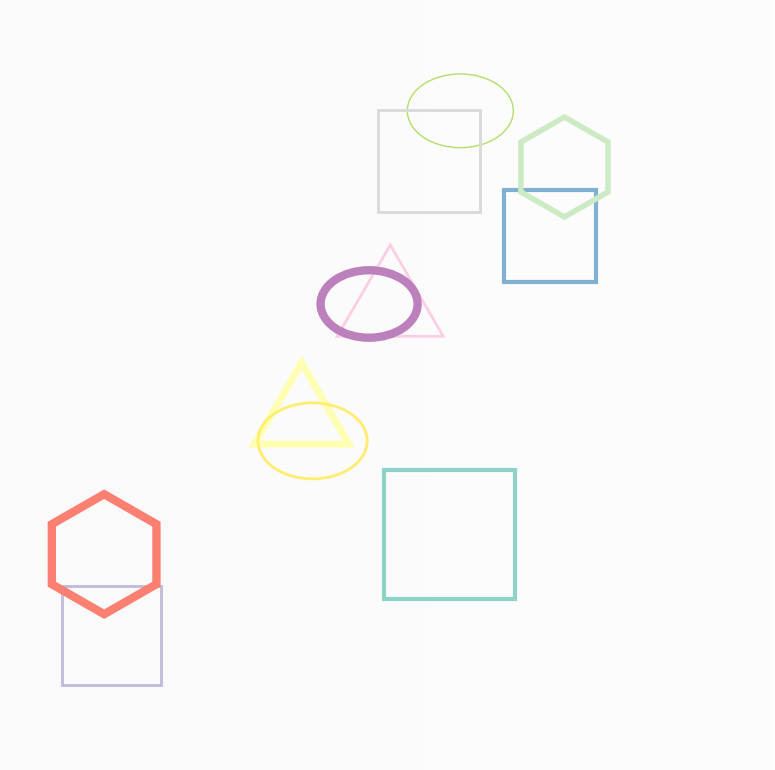[{"shape": "square", "thickness": 1.5, "radius": 0.42, "center": [0.58, 0.306]}, {"shape": "triangle", "thickness": 2.5, "radius": 0.35, "center": [0.389, 0.458]}, {"shape": "square", "thickness": 1, "radius": 0.32, "center": [0.144, 0.175]}, {"shape": "hexagon", "thickness": 3, "radius": 0.39, "center": [0.134, 0.28]}, {"shape": "square", "thickness": 1.5, "radius": 0.3, "center": [0.709, 0.694]}, {"shape": "oval", "thickness": 0.5, "radius": 0.34, "center": [0.594, 0.856]}, {"shape": "triangle", "thickness": 1, "radius": 0.39, "center": [0.504, 0.603]}, {"shape": "square", "thickness": 1, "radius": 0.33, "center": [0.553, 0.791]}, {"shape": "oval", "thickness": 3, "radius": 0.31, "center": [0.476, 0.605]}, {"shape": "hexagon", "thickness": 2, "radius": 0.32, "center": [0.728, 0.783]}, {"shape": "oval", "thickness": 1, "radius": 0.35, "center": [0.403, 0.427]}]